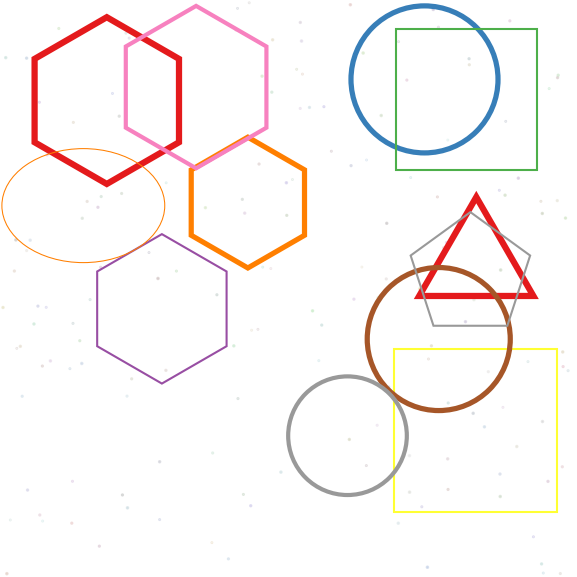[{"shape": "triangle", "thickness": 3, "radius": 0.57, "center": [0.825, 0.544]}, {"shape": "hexagon", "thickness": 3, "radius": 0.72, "center": [0.185, 0.825]}, {"shape": "circle", "thickness": 2.5, "radius": 0.64, "center": [0.735, 0.862]}, {"shape": "square", "thickness": 1, "radius": 0.61, "center": [0.807, 0.828]}, {"shape": "hexagon", "thickness": 1, "radius": 0.65, "center": [0.28, 0.464]}, {"shape": "oval", "thickness": 0.5, "radius": 0.71, "center": [0.144, 0.643]}, {"shape": "hexagon", "thickness": 2.5, "radius": 0.57, "center": [0.429, 0.648]}, {"shape": "square", "thickness": 1, "radius": 0.7, "center": [0.823, 0.253]}, {"shape": "circle", "thickness": 2.5, "radius": 0.62, "center": [0.76, 0.412]}, {"shape": "hexagon", "thickness": 2, "radius": 0.7, "center": [0.34, 0.848]}, {"shape": "circle", "thickness": 2, "radius": 0.51, "center": [0.602, 0.245]}, {"shape": "pentagon", "thickness": 1, "radius": 0.54, "center": [0.815, 0.523]}]